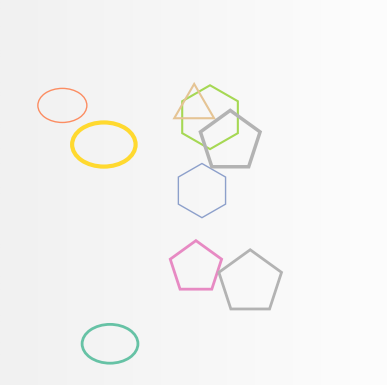[{"shape": "oval", "thickness": 2, "radius": 0.36, "center": [0.284, 0.107]}, {"shape": "oval", "thickness": 1, "radius": 0.32, "center": [0.161, 0.726]}, {"shape": "hexagon", "thickness": 1, "radius": 0.35, "center": [0.521, 0.505]}, {"shape": "pentagon", "thickness": 2, "radius": 0.35, "center": [0.506, 0.305]}, {"shape": "hexagon", "thickness": 1.5, "radius": 0.41, "center": [0.542, 0.696]}, {"shape": "oval", "thickness": 3, "radius": 0.41, "center": [0.268, 0.625]}, {"shape": "triangle", "thickness": 1.5, "radius": 0.3, "center": [0.501, 0.723]}, {"shape": "pentagon", "thickness": 2, "radius": 0.43, "center": [0.646, 0.266]}, {"shape": "pentagon", "thickness": 2.5, "radius": 0.4, "center": [0.594, 0.632]}]